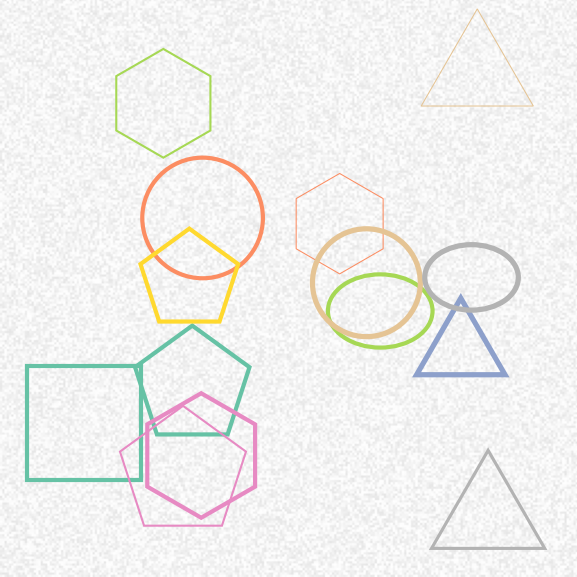[{"shape": "pentagon", "thickness": 2, "radius": 0.52, "center": [0.333, 0.331]}, {"shape": "square", "thickness": 2, "radius": 0.5, "center": [0.146, 0.266]}, {"shape": "circle", "thickness": 2, "radius": 0.52, "center": [0.351, 0.622]}, {"shape": "hexagon", "thickness": 0.5, "radius": 0.43, "center": [0.588, 0.612]}, {"shape": "triangle", "thickness": 2.5, "radius": 0.44, "center": [0.798, 0.394]}, {"shape": "pentagon", "thickness": 1, "radius": 0.57, "center": [0.317, 0.182]}, {"shape": "hexagon", "thickness": 2, "radius": 0.54, "center": [0.348, 0.21]}, {"shape": "oval", "thickness": 2, "radius": 0.45, "center": [0.658, 0.461]}, {"shape": "hexagon", "thickness": 1, "radius": 0.47, "center": [0.283, 0.82]}, {"shape": "pentagon", "thickness": 2, "radius": 0.44, "center": [0.328, 0.514]}, {"shape": "triangle", "thickness": 0.5, "radius": 0.56, "center": [0.826, 0.872]}, {"shape": "circle", "thickness": 2.5, "radius": 0.47, "center": [0.634, 0.51]}, {"shape": "triangle", "thickness": 1.5, "radius": 0.57, "center": [0.845, 0.106]}, {"shape": "oval", "thickness": 2.5, "radius": 0.41, "center": [0.817, 0.519]}]